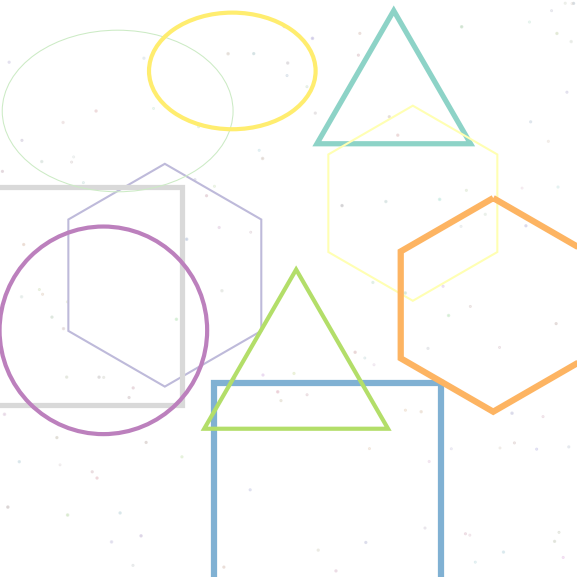[{"shape": "triangle", "thickness": 2.5, "radius": 0.77, "center": [0.682, 0.827]}, {"shape": "hexagon", "thickness": 1, "radius": 0.84, "center": [0.715, 0.647]}, {"shape": "hexagon", "thickness": 1, "radius": 0.96, "center": [0.285, 0.523]}, {"shape": "square", "thickness": 3, "radius": 0.98, "center": [0.567, 0.14]}, {"shape": "hexagon", "thickness": 3, "radius": 0.92, "center": [0.854, 0.471]}, {"shape": "triangle", "thickness": 2, "radius": 0.92, "center": [0.513, 0.349]}, {"shape": "square", "thickness": 2.5, "radius": 0.95, "center": [0.125, 0.486]}, {"shape": "circle", "thickness": 2, "radius": 0.9, "center": [0.179, 0.427]}, {"shape": "oval", "thickness": 0.5, "radius": 1.0, "center": [0.204, 0.807]}, {"shape": "oval", "thickness": 2, "radius": 0.72, "center": [0.402, 0.876]}]